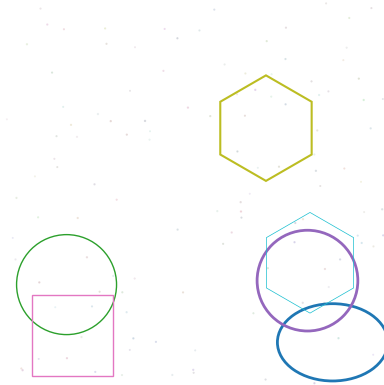[{"shape": "oval", "thickness": 2, "radius": 0.72, "center": [0.864, 0.111]}, {"shape": "circle", "thickness": 1, "radius": 0.65, "center": [0.173, 0.261]}, {"shape": "circle", "thickness": 2, "radius": 0.65, "center": [0.799, 0.271]}, {"shape": "square", "thickness": 1, "radius": 0.52, "center": [0.188, 0.129]}, {"shape": "hexagon", "thickness": 1.5, "radius": 0.69, "center": [0.691, 0.667]}, {"shape": "hexagon", "thickness": 0.5, "radius": 0.65, "center": [0.805, 0.317]}]